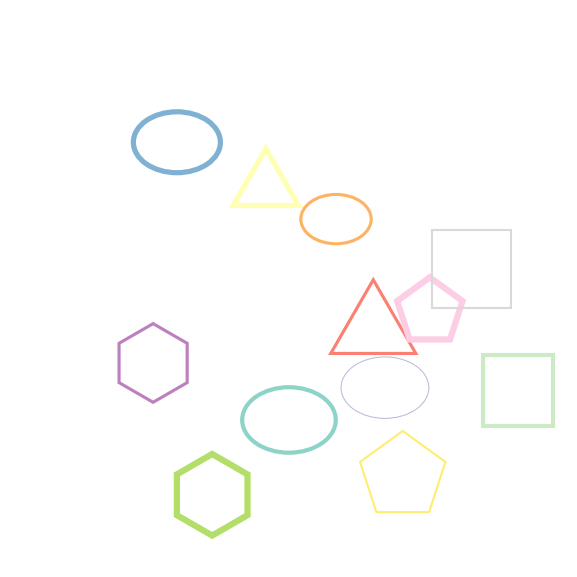[{"shape": "oval", "thickness": 2, "radius": 0.41, "center": [0.5, 0.272]}, {"shape": "triangle", "thickness": 2.5, "radius": 0.33, "center": [0.46, 0.676]}, {"shape": "oval", "thickness": 0.5, "radius": 0.38, "center": [0.667, 0.328]}, {"shape": "triangle", "thickness": 1.5, "radius": 0.43, "center": [0.646, 0.43]}, {"shape": "oval", "thickness": 2.5, "radius": 0.38, "center": [0.306, 0.753]}, {"shape": "oval", "thickness": 1.5, "radius": 0.3, "center": [0.582, 0.62]}, {"shape": "hexagon", "thickness": 3, "radius": 0.35, "center": [0.367, 0.142]}, {"shape": "pentagon", "thickness": 3, "radius": 0.3, "center": [0.744, 0.459]}, {"shape": "square", "thickness": 1, "radius": 0.34, "center": [0.817, 0.534]}, {"shape": "hexagon", "thickness": 1.5, "radius": 0.34, "center": [0.265, 0.371]}, {"shape": "square", "thickness": 2, "radius": 0.3, "center": [0.897, 0.323]}, {"shape": "pentagon", "thickness": 1, "radius": 0.39, "center": [0.697, 0.175]}]